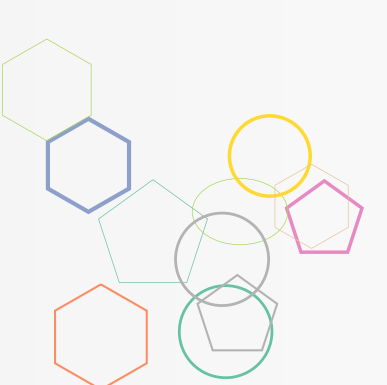[{"shape": "circle", "thickness": 2, "radius": 0.6, "center": [0.582, 0.139]}, {"shape": "pentagon", "thickness": 0.5, "radius": 0.74, "center": [0.395, 0.385]}, {"shape": "hexagon", "thickness": 1.5, "radius": 0.68, "center": [0.26, 0.125]}, {"shape": "hexagon", "thickness": 3, "radius": 0.6, "center": [0.228, 0.571]}, {"shape": "pentagon", "thickness": 2.5, "radius": 0.51, "center": [0.837, 0.428]}, {"shape": "hexagon", "thickness": 0.5, "radius": 0.66, "center": [0.121, 0.767]}, {"shape": "oval", "thickness": 0.5, "radius": 0.62, "center": [0.619, 0.45]}, {"shape": "circle", "thickness": 2.5, "radius": 0.52, "center": [0.696, 0.595]}, {"shape": "hexagon", "thickness": 0.5, "radius": 0.55, "center": [0.804, 0.464]}, {"shape": "pentagon", "thickness": 1.5, "radius": 0.54, "center": [0.613, 0.178]}, {"shape": "circle", "thickness": 2, "radius": 0.6, "center": [0.573, 0.326]}]